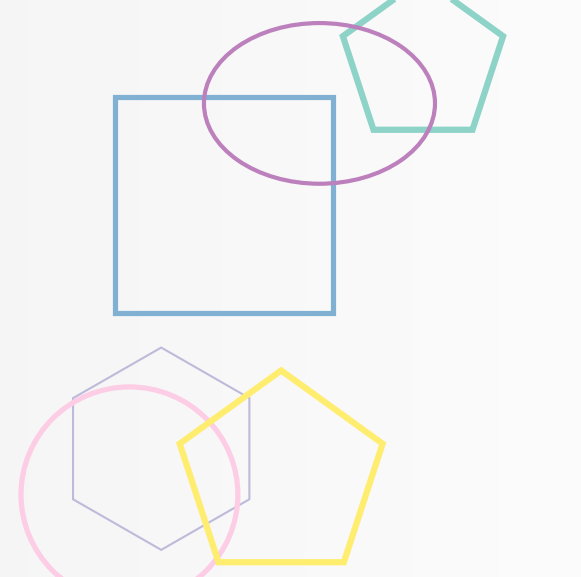[{"shape": "pentagon", "thickness": 3, "radius": 0.72, "center": [0.728, 0.892]}, {"shape": "hexagon", "thickness": 1, "radius": 0.88, "center": [0.277, 0.222]}, {"shape": "square", "thickness": 2.5, "radius": 0.94, "center": [0.385, 0.644]}, {"shape": "circle", "thickness": 2.5, "radius": 0.93, "center": [0.223, 0.143]}, {"shape": "oval", "thickness": 2, "radius": 0.99, "center": [0.55, 0.82]}, {"shape": "pentagon", "thickness": 3, "radius": 0.92, "center": [0.484, 0.174]}]